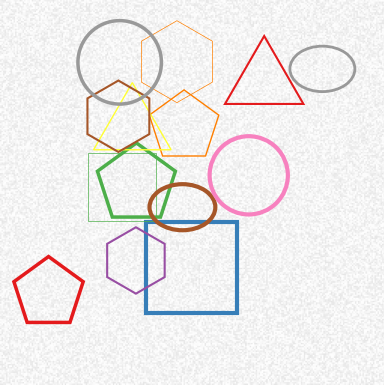[{"shape": "triangle", "thickness": 1.5, "radius": 0.59, "center": [0.686, 0.789]}, {"shape": "pentagon", "thickness": 2.5, "radius": 0.47, "center": [0.126, 0.239]}, {"shape": "square", "thickness": 3, "radius": 0.59, "center": [0.497, 0.306]}, {"shape": "square", "thickness": 0.5, "radius": 0.44, "center": [0.316, 0.514]}, {"shape": "pentagon", "thickness": 2.5, "radius": 0.53, "center": [0.354, 0.522]}, {"shape": "hexagon", "thickness": 1.5, "radius": 0.43, "center": [0.353, 0.323]}, {"shape": "hexagon", "thickness": 0.5, "radius": 0.53, "center": [0.46, 0.84]}, {"shape": "pentagon", "thickness": 1, "radius": 0.47, "center": [0.478, 0.672]}, {"shape": "triangle", "thickness": 1, "radius": 0.58, "center": [0.344, 0.669]}, {"shape": "hexagon", "thickness": 1.5, "radius": 0.46, "center": [0.308, 0.698]}, {"shape": "oval", "thickness": 3, "radius": 0.43, "center": [0.474, 0.462]}, {"shape": "circle", "thickness": 3, "radius": 0.51, "center": [0.646, 0.545]}, {"shape": "oval", "thickness": 2, "radius": 0.42, "center": [0.837, 0.821]}, {"shape": "circle", "thickness": 2.5, "radius": 0.54, "center": [0.311, 0.838]}]